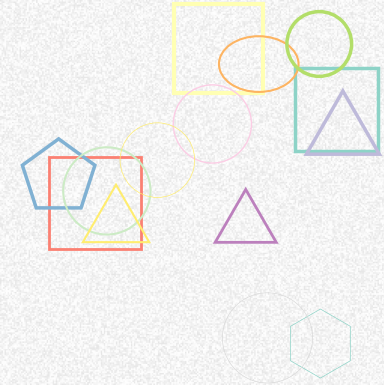[{"shape": "square", "thickness": 2.5, "radius": 0.54, "center": [0.874, 0.715]}, {"shape": "hexagon", "thickness": 0.5, "radius": 0.45, "center": [0.832, 0.108]}, {"shape": "square", "thickness": 3, "radius": 0.57, "center": [0.567, 0.874]}, {"shape": "triangle", "thickness": 2.5, "radius": 0.55, "center": [0.891, 0.654]}, {"shape": "square", "thickness": 2, "radius": 0.6, "center": [0.246, 0.473]}, {"shape": "pentagon", "thickness": 2.5, "radius": 0.5, "center": [0.152, 0.54]}, {"shape": "oval", "thickness": 1.5, "radius": 0.52, "center": [0.672, 0.834]}, {"shape": "circle", "thickness": 2.5, "radius": 0.42, "center": [0.829, 0.886]}, {"shape": "circle", "thickness": 1, "radius": 0.51, "center": [0.552, 0.678]}, {"shape": "circle", "thickness": 0.5, "radius": 0.59, "center": [0.695, 0.122]}, {"shape": "triangle", "thickness": 2, "radius": 0.46, "center": [0.638, 0.416]}, {"shape": "circle", "thickness": 1.5, "radius": 0.57, "center": [0.278, 0.504]}, {"shape": "triangle", "thickness": 1.5, "radius": 0.5, "center": [0.301, 0.421]}, {"shape": "circle", "thickness": 0.5, "radius": 0.48, "center": [0.409, 0.584]}]